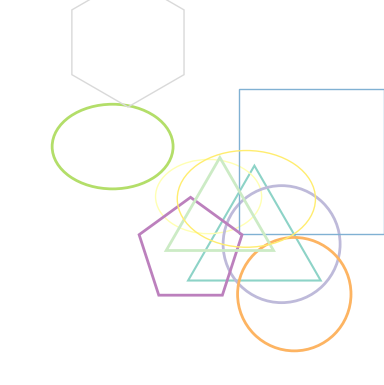[{"shape": "triangle", "thickness": 1.5, "radius": 0.99, "center": [0.661, 0.371]}, {"shape": "oval", "thickness": 1, "radius": 0.69, "center": [0.542, 0.489]}, {"shape": "circle", "thickness": 2, "radius": 0.76, "center": [0.731, 0.366]}, {"shape": "square", "thickness": 1, "radius": 0.94, "center": [0.808, 0.58]}, {"shape": "circle", "thickness": 2, "radius": 0.74, "center": [0.764, 0.236]}, {"shape": "oval", "thickness": 2, "radius": 0.79, "center": [0.293, 0.619]}, {"shape": "hexagon", "thickness": 1, "radius": 0.84, "center": [0.332, 0.89]}, {"shape": "pentagon", "thickness": 2, "radius": 0.7, "center": [0.495, 0.347]}, {"shape": "triangle", "thickness": 2, "radius": 0.8, "center": [0.571, 0.43]}, {"shape": "oval", "thickness": 1, "radius": 0.9, "center": [0.64, 0.483]}]